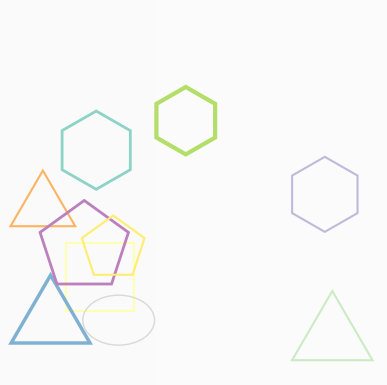[{"shape": "hexagon", "thickness": 2, "radius": 0.51, "center": [0.248, 0.61]}, {"shape": "square", "thickness": 1.5, "radius": 0.44, "center": [0.259, 0.281]}, {"shape": "hexagon", "thickness": 1.5, "radius": 0.49, "center": [0.838, 0.495]}, {"shape": "triangle", "thickness": 2.5, "radius": 0.59, "center": [0.131, 0.168]}, {"shape": "triangle", "thickness": 1.5, "radius": 0.48, "center": [0.111, 0.461]}, {"shape": "hexagon", "thickness": 3, "radius": 0.44, "center": [0.479, 0.687]}, {"shape": "oval", "thickness": 1, "radius": 0.46, "center": [0.306, 0.168]}, {"shape": "pentagon", "thickness": 2, "radius": 0.6, "center": [0.217, 0.359]}, {"shape": "triangle", "thickness": 1.5, "radius": 0.6, "center": [0.858, 0.124]}, {"shape": "pentagon", "thickness": 1.5, "radius": 0.43, "center": [0.292, 0.355]}]